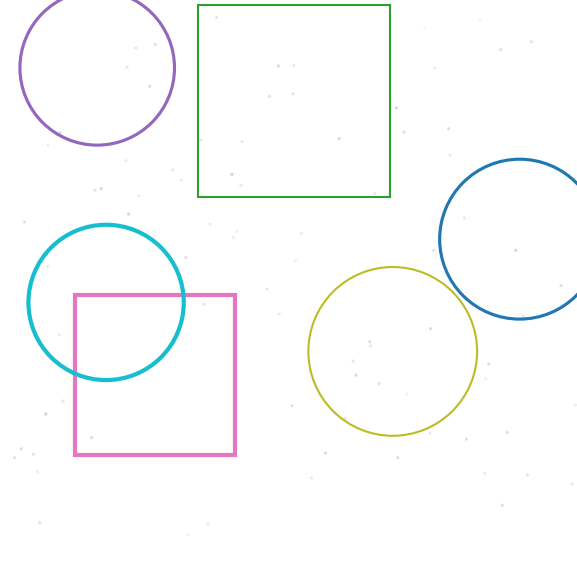[{"shape": "circle", "thickness": 1.5, "radius": 0.69, "center": [0.9, 0.585]}, {"shape": "square", "thickness": 1, "radius": 0.83, "center": [0.509, 0.824]}, {"shape": "circle", "thickness": 1.5, "radius": 0.67, "center": [0.168, 0.882]}, {"shape": "square", "thickness": 2, "radius": 0.69, "center": [0.268, 0.35]}, {"shape": "circle", "thickness": 1, "radius": 0.73, "center": [0.68, 0.391]}, {"shape": "circle", "thickness": 2, "radius": 0.67, "center": [0.184, 0.475]}]